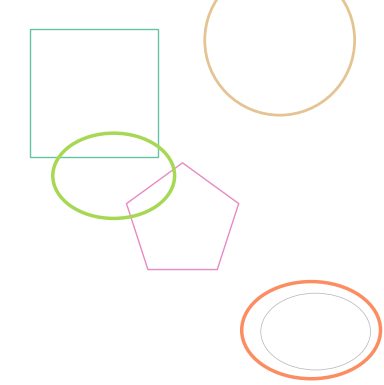[{"shape": "square", "thickness": 1, "radius": 0.83, "center": [0.243, 0.758]}, {"shape": "oval", "thickness": 2.5, "radius": 0.9, "center": [0.808, 0.142]}, {"shape": "pentagon", "thickness": 1, "radius": 0.77, "center": [0.474, 0.424]}, {"shape": "oval", "thickness": 2.5, "radius": 0.79, "center": [0.295, 0.543]}, {"shape": "circle", "thickness": 2, "radius": 0.97, "center": [0.726, 0.896]}, {"shape": "oval", "thickness": 0.5, "radius": 0.71, "center": [0.82, 0.139]}]